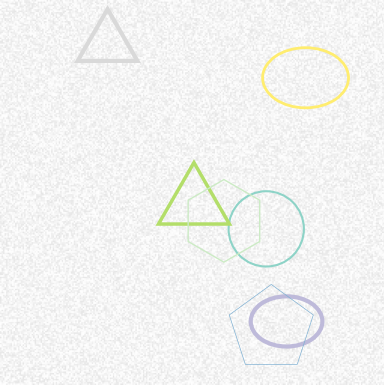[{"shape": "circle", "thickness": 1.5, "radius": 0.49, "center": [0.692, 0.406]}, {"shape": "oval", "thickness": 3, "radius": 0.47, "center": [0.744, 0.165]}, {"shape": "pentagon", "thickness": 0.5, "radius": 0.57, "center": [0.705, 0.146]}, {"shape": "triangle", "thickness": 2.5, "radius": 0.53, "center": [0.504, 0.471]}, {"shape": "triangle", "thickness": 3, "radius": 0.45, "center": [0.279, 0.887]}, {"shape": "hexagon", "thickness": 1, "radius": 0.54, "center": [0.582, 0.426]}, {"shape": "oval", "thickness": 2, "radius": 0.56, "center": [0.794, 0.798]}]